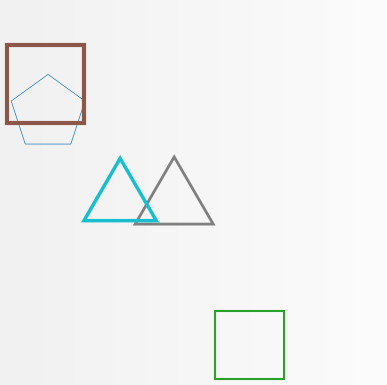[{"shape": "pentagon", "thickness": 0.5, "radius": 0.5, "center": [0.124, 0.707]}, {"shape": "square", "thickness": 1.5, "radius": 0.44, "center": [0.643, 0.104]}, {"shape": "square", "thickness": 3, "radius": 0.5, "center": [0.117, 0.782]}, {"shape": "triangle", "thickness": 2, "radius": 0.58, "center": [0.45, 0.476]}, {"shape": "triangle", "thickness": 2.5, "radius": 0.54, "center": [0.31, 0.481]}]